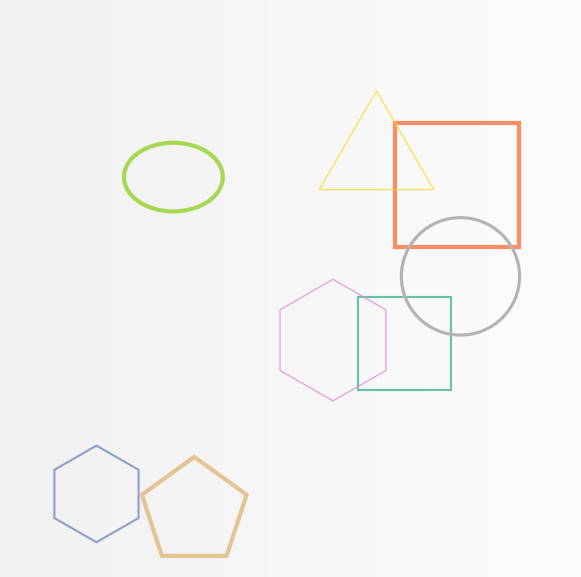[{"shape": "square", "thickness": 1, "radius": 0.4, "center": [0.696, 0.405]}, {"shape": "square", "thickness": 2, "radius": 0.54, "center": [0.786, 0.679]}, {"shape": "hexagon", "thickness": 1, "radius": 0.42, "center": [0.166, 0.144]}, {"shape": "hexagon", "thickness": 0.5, "radius": 0.53, "center": [0.573, 0.41]}, {"shape": "oval", "thickness": 2, "radius": 0.42, "center": [0.298, 0.693]}, {"shape": "triangle", "thickness": 0.5, "radius": 0.57, "center": [0.648, 0.728]}, {"shape": "pentagon", "thickness": 2, "radius": 0.47, "center": [0.334, 0.113]}, {"shape": "circle", "thickness": 1.5, "radius": 0.51, "center": [0.792, 0.521]}]